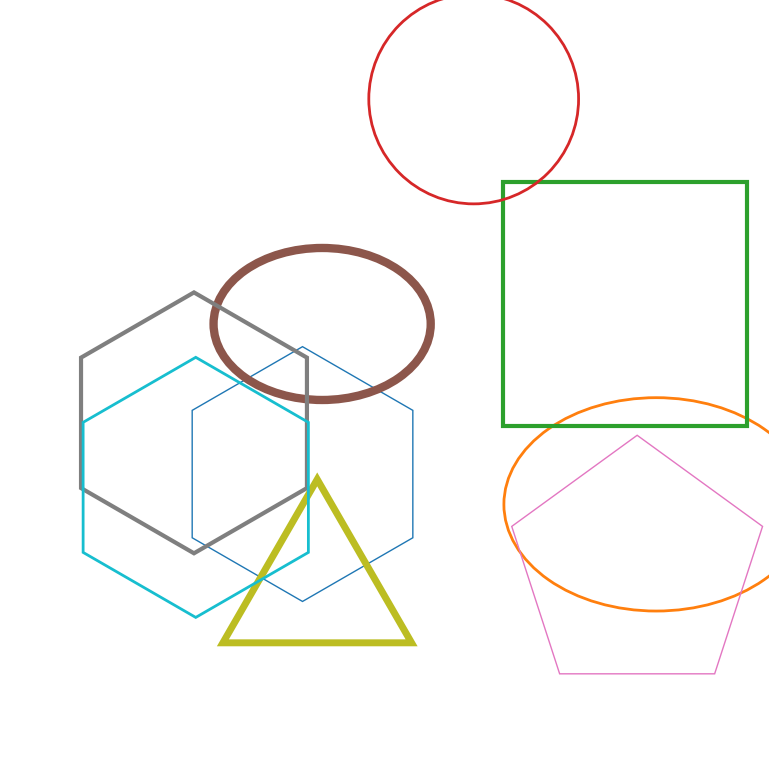[{"shape": "hexagon", "thickness": 0.5, "radius": 0.83, "center": [0.393, 0.384]}, {"shape": "oval", "thickness": 1, "radius": 0.99, "center": [0.852, 0.345]}, {"shape": "square", "thickness": 1.5, "radius": 0.79, "center": [0.811, 0.606]}, {"shape": "circle", "thickness": 1, "radius": 0.68, "center": [0.615, 0.871]}, {"shape": "oval", "thickness": 3, "radius": 0.71, "center": [0.418, 0.579]}, {"shape": "pentagon", "thickness": 0.5, "radius": 0.86, "center": [0.827, 0.263]}, {"shape": "hexagon", "thickness": 1.5, "radius": 0.85, "center": [0.252, 0.451]}, {"shape": "triangle", "thickness": 2.5, "radius": 0.71, "center": [0.412, 0.236]}, {"shape": "hexagon", "thickness": 1, "radius": 0.84, "center": [0.254, 0.367]}]